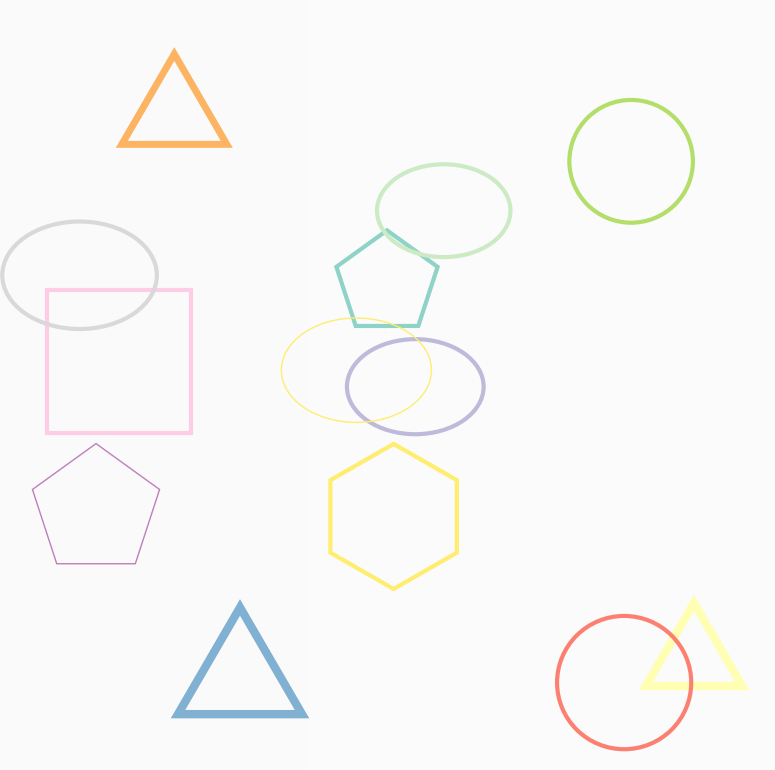[{"shape": "pentagon", "thickness": 1.5, "radius": 0.34, "center": [0.499, 0.632]}, {"shape": "triangle", "thickness": 3, "radius": 0.36, "center": [0.895, 0.145]}, {"shape": "oval", "thickness": 1.5, "radius": 0.44, "center": [0.536, 0.498]}, {"shape": "circle", "thickness": 1.5, "radius": 0.43, "center": [0.805, 0.114]}, {"shape": "triangle", "thickness": 3, "radius": 0.46, "center": [0.31, 0.119]}, {"shape": "triangle", "thickness": 2.5, "radius": 0.39, "center": [0.225, 0.852]}, {"shape": "circle", "thickness": 1.5, "radius": 0.4, "center": [0.814, 0.79]}, {"shape": "square", "thickness": 1.5, "radius": 0.46, "center": [0.153, 0.531]}, {"shape": "oval", "thickness": 1.5, "radius": 0.5, "center": [0.103, 0.643]}, {"shape": "pentagon", "thickness": 0.5, "radius": 0.43, "center": [0.124, 0.338]}, {"shape": "oval", "thickness": 1.5, "radius": 0.43, "center": [0.573, 0.726]}, {"shape": "oval", "thickness": 0.5, "radius": 0.48, "center": [0.46, 0.519]}, {"shape": "hexagon", "thickness": 1.5, "radius": 0.47, "center": [0.508, 0.329]}]